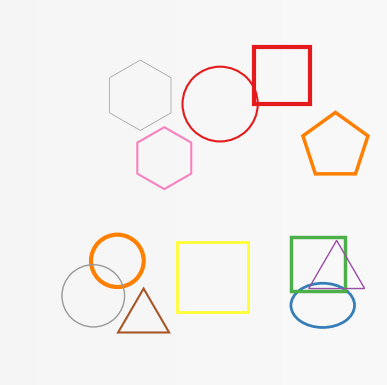[{"shape": "square", "thickness": 3, "radius": 0.37, "center": [0.728, 0.804]}, {"shape": "circle", "thickness": 1.5, "radius": 0.49, "center": [0.568, 0.73]}, {"shape": "oval", "thickness": 2, "radius": 0.41, "center": [0.833, 0.207]}, {"shape": "square", "thickness": 2.5, "radius": 0.35, "center": [0.822, 0.315]}, {"shape": "triangle", "thickness": 1, "radius": 0.42, "center": [0.869, 0.292]}, {"shape": "circle", "thickness": 3, "radius": 0.34, "center": [0.303, 0.323]}, {"shape": "pentagon", "thickness": 2.5, "radius": 0.44, "center": [0.866, 0.62]}, {"shape": "square", "thickness": 2, "radius": 0.46, "center": [0.548, 0.281]}, {"shape": "triangle", "thickness": 1.5, "radius": 0.38, "center": [0.371, 0.174]}, {"shape": "hexagon", "thickness": 1.5, "radius": 0.4, "center": [0.424, 0.589]}, {"shape": "circle", "thickness": 1, "radius": 0.4, "center": [0.241, 0.232]}, {"shape": "hexagon", "thickness": 0.5, "radius": 0.46, "center": [0.362, 0.753]}]